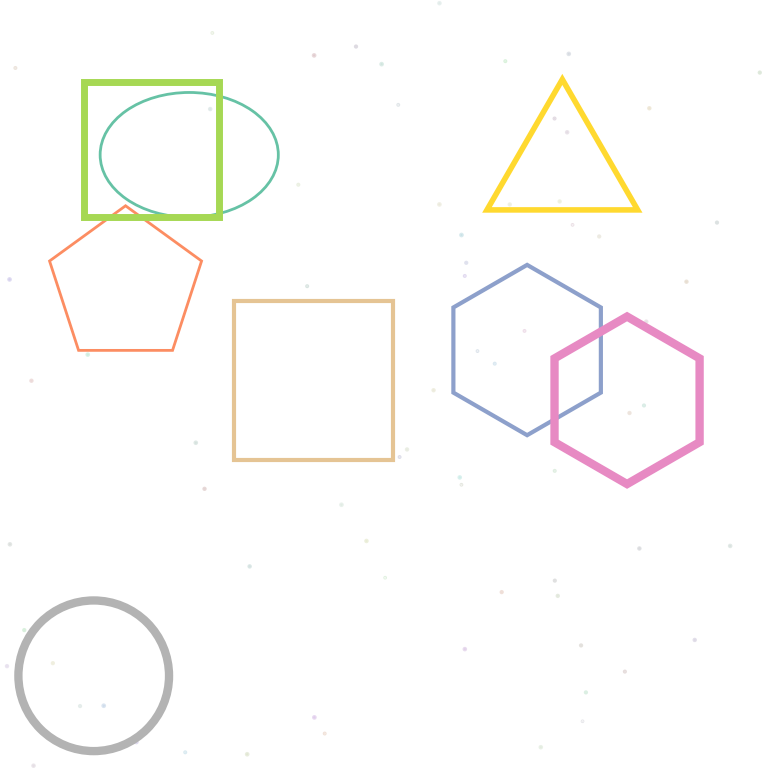[{"shape": "oval", "thickness": 1, "radius": 0.58, "center": [0.246, 0.799]}, {"shape": "pentagon", "thickness": 1, "radius": 0.52, "center": [0.163, 0.629]}, {"shape": "hexagon", "thickness": 1.5, "radius": 0.55, "center": [0.685, 0.545]}, {"shape": "hexagon", "thickness": 3, "radius": 0.54, "center": [0.814, 0.48]}, {"shape": "square", "thickness": 2.5, "radius": 0.44, "center": [0.196, 0.806]}, {"shape": "triangle", "thickness": 2, "radius": 0.56, "center": [0.73, 0.784]}, {"shape": "square", "thickness": 1.5, "radius": 0.52, "center": [0.407, 0.506]}, {"shape": "circle", "thickness": 3, "radius": 0.49, "center": [0.122, 0.122]}]